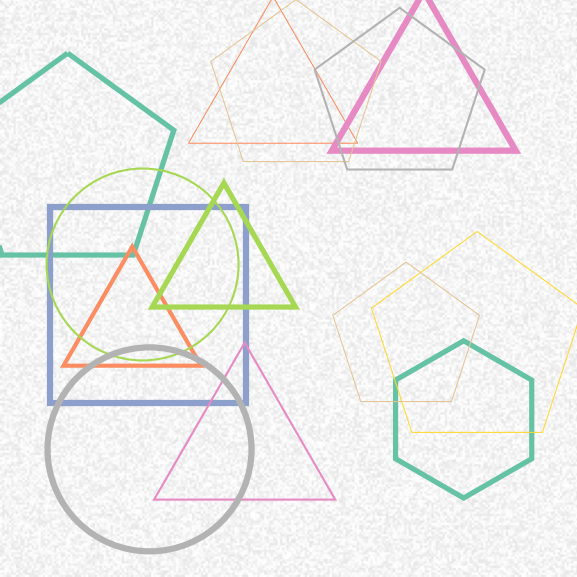[{"shape": "pentagon", "thickness": 2.5, "radius": 0.97, "center": [0.117, 0.714]}, {"shape": "hexagon", "thickness": 2.5, "radius": 0.68, "center": [0.803, 0.273]}, {"shape": "triangle", "thickness": 2, "radius": 0.69, "center": [0.229, 0.435]}, {"shape": "triangle", "thickness": 0.5, "radius": 0.85, "center": [0.473, 0.836]}, {"shape": "square", "thickness": 3, "radius": 0.85, "center": [0.256, 0.471]}, {"shape": "triangle", "thickness": 1, "radius": 0.91, "center": [0.424, 0.225]}, {"shape": "triangle", "thickness": 3, "radius": 0.92, "center": [0.734, 0.83]}, {"shape": "triangle", "thickness": 2.5, "radius": 0.72, "center": [0.388, 0.539]}, {"shape": "circle", "thickness": 1, "radius": 0.83, "center": [0.247, 0.541]}, {"shape": "pentagon", "thickness": 0.5, "radius": 0.96, "center": [0.826, 0.406]}, {"shape": "pentagon", "thickness": 0.5, "radius": 0.67, "center": [0.703, 0.412]}, {"shape": "pentagon", "thickness": 0.5, "radius": 0.78, "center": [0.513, 0.845]}, {"shape": "circle", "thickness": 3, "radius": 0.88, "center": [0.259, 0.221]}, {"shape": "pentagon", "thickness": 1, "radius": 0.77, "center": [0.692, 0.831]}]